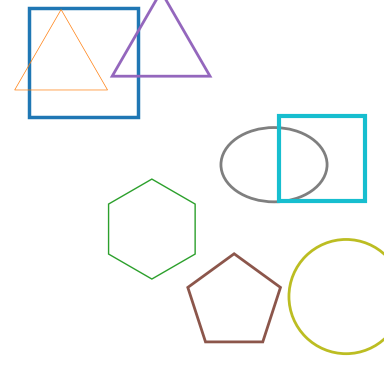[{"shape": "square", "thickness": 2.5, "radius": 0.71, "center": [0.216, 0.837]}, {"shape": "triangle", "thickness": 0.5, "radius": 0.7, "center": [0.159, 0.836]}, {"shape": "hexagon", "thickness": 1, "radius": 0.65, "center": [0.394, 0.405]}, {"shape": "triangle", "thickness": 2, "radius": 0.73, "center": [0.418, 0.875]}, {"shape": "pentagon", "thickness": 2, "radius": 0.63, "center": [0.608, 0.214]}, {"shape": "oval", "thickness": 2, "radius": 0.69, "center": [0.712, 0.572]}, {"shape": "circle", "thickness": 2, "radius": 0.74, "center": [0.899, 0.23]}, {"shape": "square", "thickness": 3, "radius": 0.56, "center": [0.836, 0.588]}]